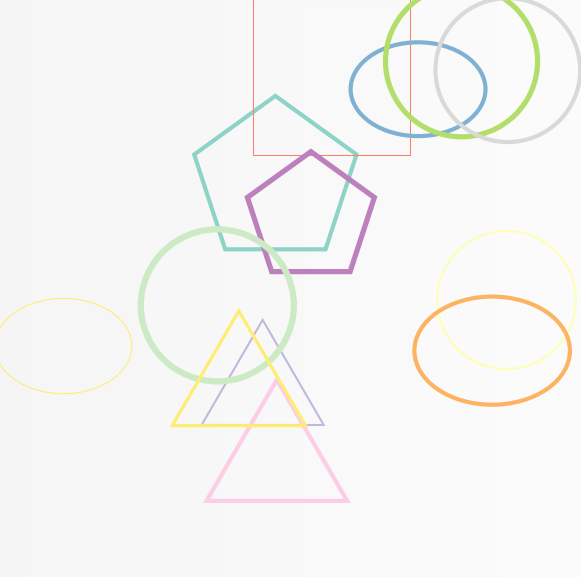[{"shape": "pentagon", "thickness": 2, "radius": 0.73, "center": [0.474, 0.686]}, {"shape": "circle", "thickness": 1, "radius": 0.6, "center": [0.871, 0.48]}, {"shape": "triangle", "thickness": 1, "radius": 0.61, "center": [0.452, 0.324]}, {"shape": "square", "thickness": 0.5, "radius": 0.67, "center": [0.57, 0.865]}, {"shape": "oval", "thickness": 2, "radius": 0.58, "center": [0.719, 0.845]}, {"shape": "oval", "thickness": 2, "radius": 0.67, "center": [0.847, 0.392]}, {"shape": "circle", "thickness": 2.5, "radius": 0.65, "center": [0.794, 0.893]}, {"shape": "triangle", "thickness": 2, "radius": 0.7, "center": [0.476, 0.202]}, {"shape": "circle", "thickness": 2, "radius": 0.62, "center": [0.874, 0.878]}, {"shape": "pentagon", "thickness": 2.5, "radius": 0.57, "center": [0.535, 0.622]}, {"shape": "circle", "thickness": 3, "radius": 0.66, "center": [0.374, 0.47]}, {"shape": "oval", "thickness": 0.5, "radius": 0.59, "center": [0.109, 0.4]}, {"shape": "triangle", "thickness": 1.5, "radius": 0.66, "center": [0.411, 0.328]}]